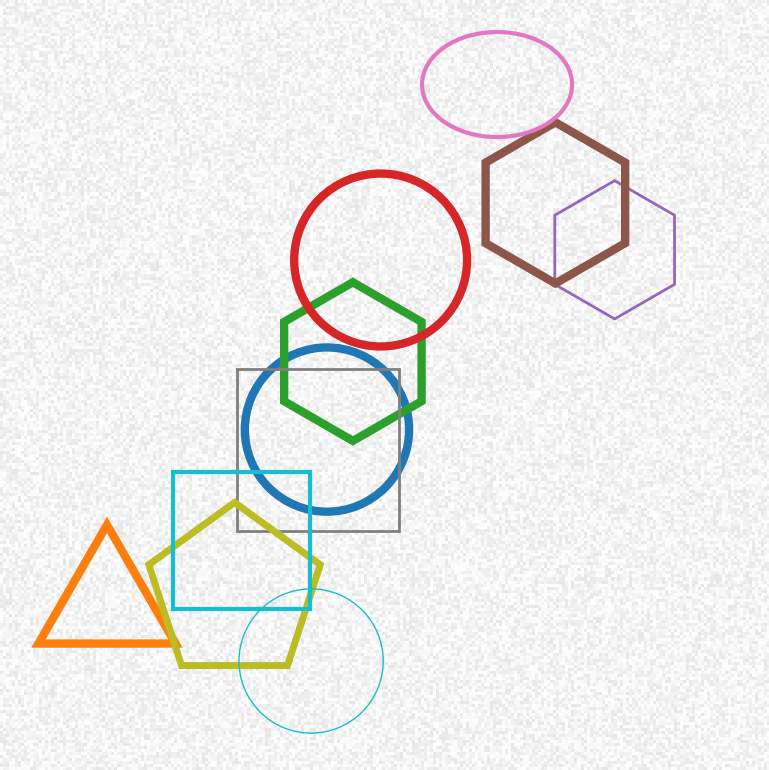[{"shape": "circle", "thickness": 3, "radius": 0.53, "center": [0.425, 0.442]}, {"shape": "triangle", "thickness": 3, "radius": 0.51, "center": [0.139, 0.216]}, {"shape": "hexagon", "thickness": 3, "radius": 0.52, "center": [0.458, 0.53]}, {"shape": "circle", "thickness": 3, "radius": 0.56, "center": [0.494, 0.662]}, {"shape": "hexagon", "thickness": 1, "radius": 0.45, "center": [0.798, 0.676]}, {"shape": "hexagon", "thickness": 3, "radius": 0.52, "center": [0.721, 0.737]}, {"shape": "oval", "thickness": 1.5, "radius": 0.49, "center": [0.646, 0.89]}, {"shape": "square", "thickness": 1, "radius": 0.53, "center": [0.413, 0.416]}, {"shape": "pentagon", "thickness": 2.5, "radius": 0.59, "center": [0.305, 0.23]}, {"shape": "square", "thickness": 1.5, "radius": 0.44, "center": [0.314, 0.299]}, {"shape": "circle", "thickness": 0.5, "radius": 0.47, "center": [0.404, 0.142]}]